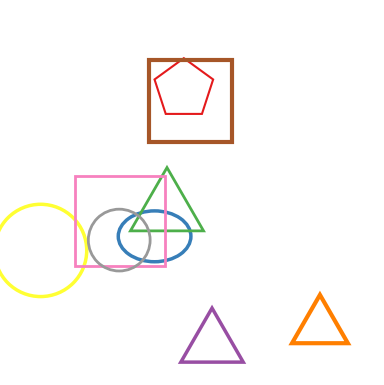[{"shape": "pentagon", "thickness": 1.5, "radius": 0.4, "center": [0.478, 0.769]}, {"shape": "oval", "thickness": 2.5, "radius": 0.47, "center": [0.402, 0.386]}, {"shape": "triangle", "thickness": 2, "radius": 0.55, "center": [0.434, 0.455]}, {"shape": "triangle", "thickness": 2.5, "radius": 0.47, "center": [0.551, 0.106]}, {"shape": "triangle", "thickness": 3, "radius": 0.42, "center": [0.831, 0.15]}, {"shape": "circle", "thickness": 2.5, "radius": 0.6, "center": [0.105, 0.35]}, {"shape": "square", "thickness": 3, "radius": 0.54, "center": [0.495, 0.738]}, {"shape": "square", "thickness": 2, "radius": 0.58, "center": [0.313, 0.426]}, {"shape": "circle", "thickness": 2, "radius": 0.4, "center": [0.31, 0.376]}]